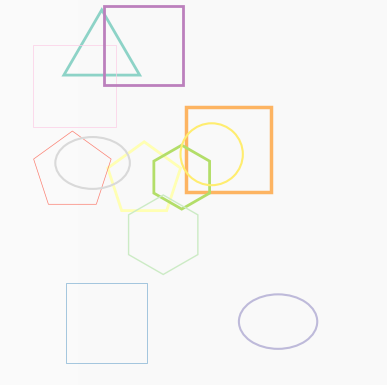[{"shape": "triangle", "thickness": 2, "radius": 0.56, "center": [0.263, 0.861]}, {"shape": "pentagon", "thickness": 2, "radius": 0.49, "center": [0.372, 0.533]}, {"shape": "oval", "thickness": 1.5, "radius": 0.51, "center": [0.718, 0.165]}, {"shape": "pentagon", "thickness": 0.5, "radius": 0.53, "center": [0.187, 0.554]}, {"shape": "square", "thickness": 0.5, "radius": 0.52, "center": [0.276, 0.161]}, {"shape": "square", "thickness": 2.5, "radius": 0.55, "center": [0.589, 0.611]}, {"shape": "hexagon", "thickness": 2, "radius": 0.42, "center": [0.469, 0.54]}, {"shape": "square", "thickness": 0.5, "radius": 0.53, "center": [0.192, 0.776]}, {"shape": "oval", "thickness": 1.5, "radius": 0.48, "center": [0.239, 0.577]}, {"shape": "square", "thickness": 2, "radius": 0.51, "center": [0.37, 0.881]}, {"shape": "hexagon", "thickness": 1, "radius": 0.52, "center": [0.421, 0.39]}, {"shape": "circle", "thickness": 1.5, "radius": 0.4, "center": [0.546, 0.599]}]